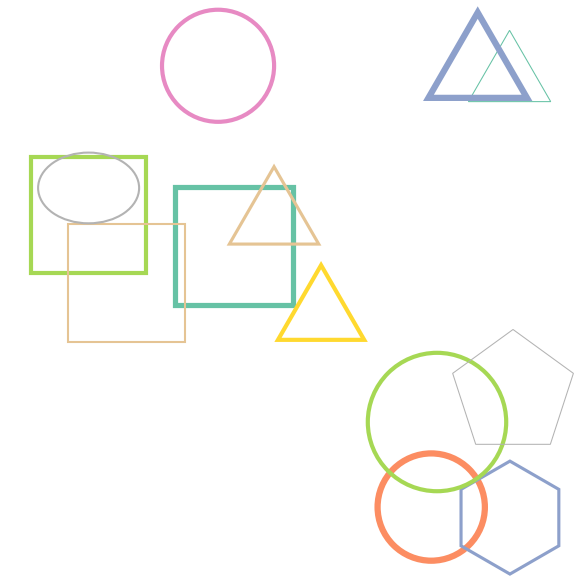[{"shape": "square", "thickness": 2.5, "radius": 0.51, "center": [0.405, 0.573]}, {"shape": "triangle", "thickness": 0.5, "radius": 0.41, "center": [0.882, 0.864]}, {"shape": "circle", "thickness": 3, "radius": 0.46, "center": [0.747, 0.121]}, {"shape": "hexagon", "thickness": 1.5, "radius": 0.49, "center": [0.883, 0.103]}, {"shape": "triangle", "thickness": 3, "radius": 0.49, "center": [0.827, 0.879]}, {"shape": "circle", "thickness": 2, "radius": 0.49, "center": [0.378, 0.885]}, {"shape": "circle", "thickness": 2, "radius": 0.6, "center": [0.757, 0.268]}, {"shape": "square", "thickness": 2, "radius": 0.5, "center": [0.154, 0.627]}, {"shape": "triangle", "thickness": 2, "radius": 0.43, "center": [0.556, 0.454]}, {"shape": "square", "thickness": 1, "radius": 0.51, "center": [0.219, 0.509]}, {"shape": "triangle", "thickness": 1.5, "radius": 0.45, "center": [0.475, 0.621]}, {"shape": "oval", "thickness": 1, "radius": 0.44, "center": [0.153, 0.674]}, {"shape": "pentagon", "thickness": 0.5, "radius": 0.55, "center": [0.888, 0.319]}]